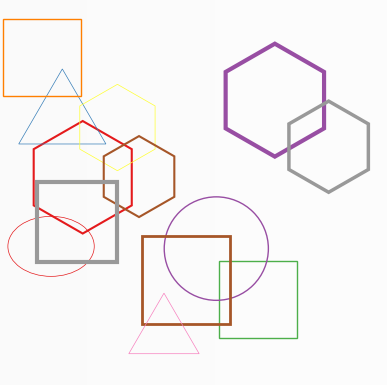[{"shape": "hexagon", "thickness": 1.5, "radius": 0.73, "center": [0.213, 0.54]}, {"shape": "oval", "thickness": 0.5, "radius": 0.56, "center": [0.132, 0.36]}, {"shape": "triangle", "thickness": 0.5, "radius": 0.65, "center": [0.161, 0.691]}, {"shape": "square", "thickness": 1, "radius": 0.5, "center": [0.666, 0.222]}, {"shape": "circle", "thickness": 1, "radius": 0.67, "center": [0.558, 0.354]}, {"shape": "hexagon", "thickness": 3, "radius": 0.73, "center": [0.709, 0.74]}, {"shape": "square", "thickness": 1, "radius": 0.5, "center": [0.109, 0.851]}, {"shape": "hexagon", "thickness": 0.5, "radius": 0.56, "center": [0.303, 0.669]}, {"shape": "hexagon", "thickness": 1.5, "radius": 0.53, "center": [0.359, 0.541]}, {"shape": "square", "thickness": 2, "radius": 0.57, "center": [0.479, 0.273]}, {"shape": "triangle", "thickness": 0.5, "radius": 0.52, "center": [0.423, 0.134]}, {"shape": "hexagon", "thickness": 2.5, "radius": 0.59, "center": [0.848, 0.619]}, {"shape": "square", "thickness": 3, "radius": 0.52, "center": [0.198, 0.423]}]